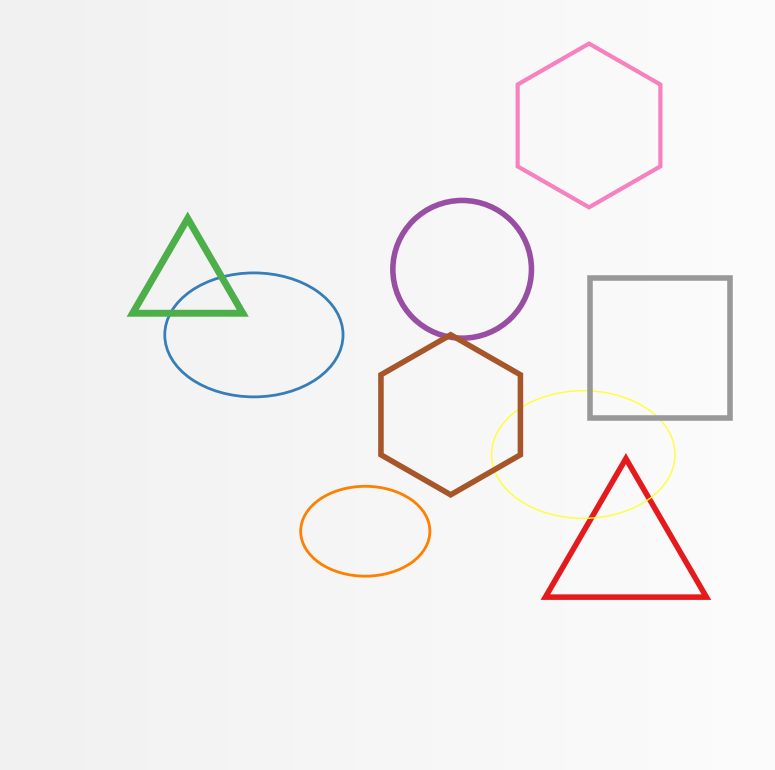[{"shape": "triangle", "thickness": 2, "radius": 0.6, "center": [0.808, 0.284]}, {"shape": "oval", "thickness": 1, "radius": 0.58, "center": [0.328, 0.565]}, {"shape": "triangle", "thickness": 2.5, "radius": 0.41, "center": [0.242, 0.634]}, {"shape": "circle", "thickness": 2, "radius": 0.45, "center": [0.596, 0.65]}, {"shape": "oval", "thickness": 1, "radius": 0.42, "center": [0.471, 0.31]}, {"shape": "oval", "thickness": 0.5, "radius": 0.59, "center": [0.753, 0.41]}, {"shape": "hexagon", "thickness": 2, "radius": 0.52, "center": [0.582, 0.461]}, {"shape": "hexagon", "thickness": 1.5, "radius": 0.53, "center": [0.76, 0.837]}, {"shape": "square", "thickness": 2, "radius": 0.45, "center": [0.852, 0.549]}]